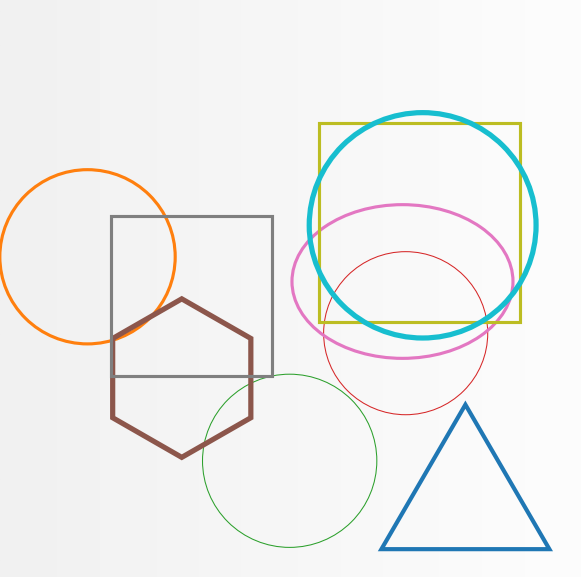[{"shape": "triangle", "thickness": 2, "radius": 0.83, "center": [0.801, 0.132]}, {"shape": "circle", "thickness": 1.5, "radius": 0.75, "center": [0.151, 0.554]}, {"shape": "circle", "thickness": 0.5, "radius": 0.75, "center": [0.498, 0.201]}, {"shape": "circle", "thickness": 0.5, "radius": 0.71, "center": [0.698, 0.422]}, {"shape": "hexagon", "thickness": 2.5, "radius": 0.69, "center": [0.313, 0.344]}, {"shape": "oval", "thickness": 1.5, "radius": 0.95, "center": [0.692, 0.512]}, {"shape": "square", "thickness": 1.5, "radius": 0.69, "center": [0.33, 0.487]}, {"shape": "square", "thickness": 1.5, "radius": 0.86, "center": [0.722, 0.614]}, {"shape": "circle", "thickness": 2.5, "radius": 0.98, "center": [0.727, 0.609]}]